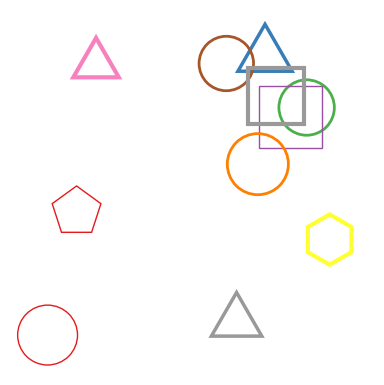[{"shape": "pentagon", "thickness": 1, "radius": 0.33, "center": [0.199, 0.45]}, {"shape": "circle", "thickness": 1, "radius": 0.39, "center": [0.124, 0.13]}, {"shape": "triangle", "thickness": 2.5, "radius": 0.41, "center": [0.688, 0.856]}, {"shape": "circle", "thickness": 2, "radius": 0.36, "center": [0.796, 0.721]}, {"shape": "square", "thickness": 1, "radius": 0.41, "center": [0.754, 0.696]}, {"shape": "circle", "thickness": 2, "radius": 0.4, "center": [0.67, 0.574]}, {"shape": "hexagon", "thickness": 3, "radius": 0.33, "center": [0.856, 0.378]}, {"shape": "circle", "thickness": 2, "radius": 0.35, "center": [0.588, 0.835]}, {"shape": "triangle", "thickness": 3, "radius": 0.34, "center": [0.249, 0.833]}, {"shape": "square", "thickness": 3, "radius": 0.36, "center": [0.718, 0.75]}, {"shape": "triangle", "thickness": 2.5, "radius": 0.38, "center": [0.615, 0.165]}]